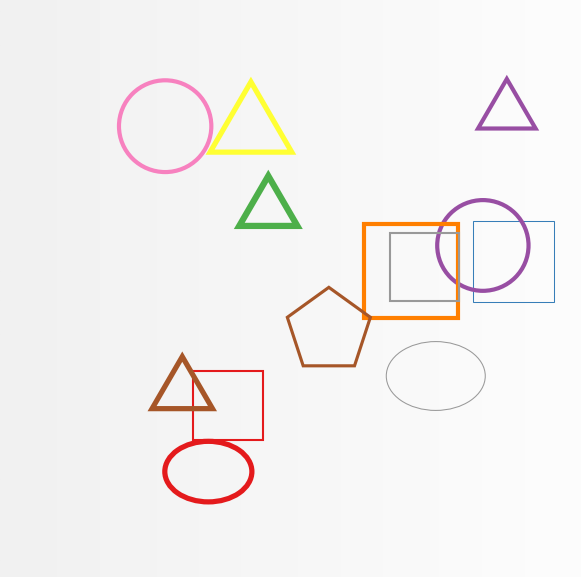[{"shape": "square", "thickness": 1, "radius": 0.3, "center": [0.392, 0.297]}, {"shape": "oval", "thickness": 2.5, "radius": 0.37, "center": [0.358, 0.183]}, {"shape": "square", "thickness": 0.5, "radius": 0.35, "center": [0.883, 0.547]}, {"shape": "triangle", "thickness": 3, "radius": 0.29, "center": [0.462, 0.637]}, {"shape": "circle", "thickness": 2, "radius": 0.39, "center": [0.831, 0.574]}, {"shape": "triangle", "thickness": 2, "radius": 0.29, "center": [0.872, 0.805]}, {"shape": "square", "thickness": 2, "radius": 0.41, "center": [0.707, 0.529]}, {"shape": "triangle", "thickness": 2.5, "radius": 0.41, "center": [0.432, 0.776]}, {"shape": "pentagon", "thickness": 1.5, "radius": 0.38, "center": [0.566, 0.426]}, {"shape": "triangle", "thickness": 2.5, "radius": 0.3, "center": [0.314, 0.322]}, {"shape": "circle", "thickness": 2, "radius": 0.4, "center": [0.284, 0.781]}, {"shape": "oval", "thickness": 0.5, "radius": 0.43, "center": [0.75, 0.348]}, {"shape": "square", "thickness": 1, "radius": 0.3, "center": [0.73, 0.537]}]